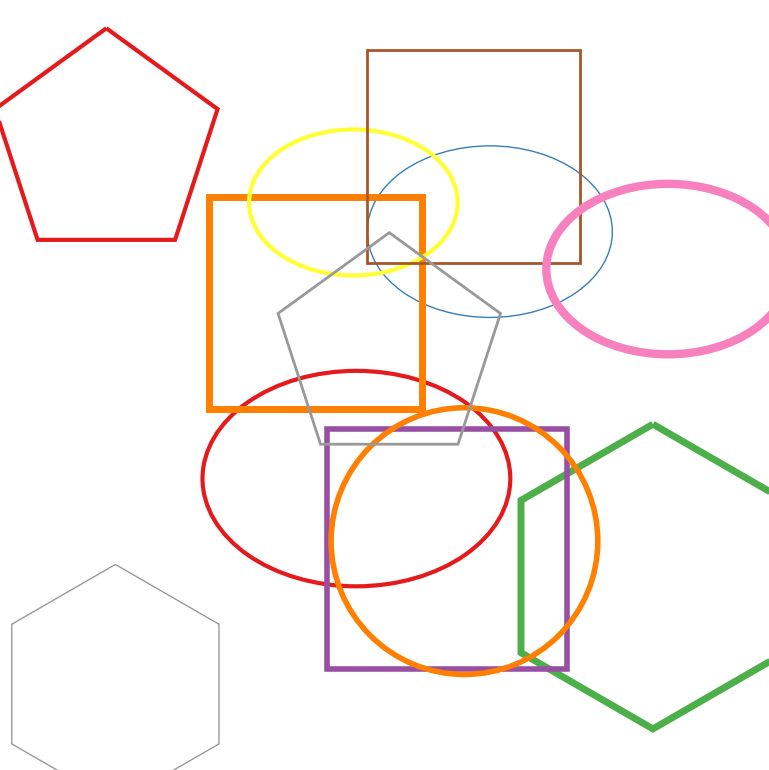[{"shape": "pentagon", "thickness": 1.5, "radius": 0.76, "center": [0.138, 0.811]}, {"shape": "oval", "thickness": 1.5, "radius": 1.0, "center": [0.463, 0.378]}, {"shape": "oval", "thickness": 0.5, "radius": 0.8, "center": [0.636, 0.699]}, {"shape": "hexagon", "thickness": 2.5, "radius": 0.99, "center": [0.848, 0.251]}, {"shape": "square", "thickness": 2, "radius": 0.78, "center": [0.581, 0.287]}, {"shape": "circle", "thickness": 2, "radius": 0.87, "center": [0.603, 0.297]}, {"shape": "square", "thickness": 2.5, "radius": 0.69, "center": [0.409, 0.606]}, {"shape": "oval", "thickness": 1.5, "radius": 0.68, "center": [0.459, 0.737]}, {"shape": "square", "thickness": 1, "radius": 0.69, "center": [0.615, 0.797]}, {"shape": "oval", "thickness": 3, "radius": 0.79, "center": [0.868, 0.651]}, {"shape": "hexagon", "thickness": 0.5, "radius": 0.78, "center": [0.15, 0.112]}, {"shape": "pentagon", "thickness": 1, "radius": 0.76, "center": [0.506, 0.546]}]